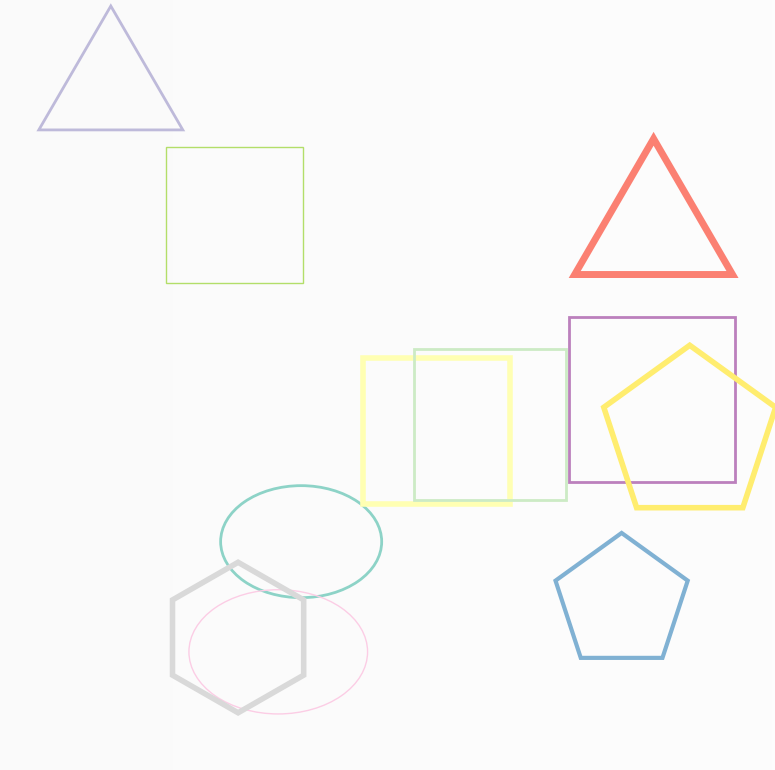[{"shape": "oval", "thickness": 1, "radius": 0.52, "center": [0.389, 0.297]}, {"shape": "square", "thickness": 2, "radius": 0.47, "center": [0.563, 0.44]}, {"shape": "triangle", "thickness": 1, "radius": 0.54, "center": [0.143, 0.885]}, {"shape": "triangle", "thickness": 2.5, "radius": 0.59, "center": [0.843, 0.702]}, {"shape": "pentagon", "thickness": 1.5, "radius": 0.45, "center": [0.802, 0.218]}, {"shape": "square", "thickness": 0.5, "radius": 0.44, "center": [0.302, 0.721]}, {"shape": "oval", "thickness": 0.5, "radius": 0.58, "center": [0.359, 0.153]}, {"shape": "hexagon", "thickness": 2, "radius": 0.49, "center": [0.307, 0.172]}, {"shape": "square", "thickness": 1, "radius": 0.54, "center": [0.841, 0.481]}, {"shape": "square", "thickness": 1, "radius": 0.49, "center": [0.632, 0.449]}, {"shape": "pentagon", "thickness": 2, "radius": 0.58, "center": [0.89, 0.435]}]